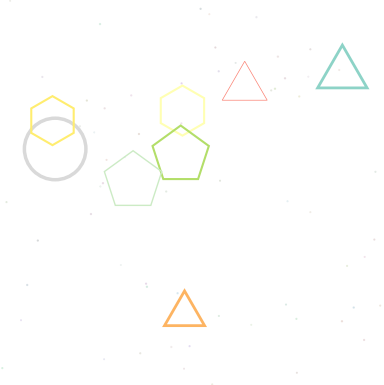[{"shape": "triangle", "thickness": 2, "radius": 0.37, "center": [0.889, 0.809]}, {"shape": "hexagon", "thickness": 1.5, "radius": 0.33, "center": [0.474, 0.713]}, {"shape": "triangle", "thickness": 0.5, "radius": 0.34, "center": [0.636, 0.773]}, {"shape": "triangle", "thickness": 2, "radius": 0.3, "center": [0.479, 0.184]}, {"shape": "pentagon", "thickness": 1.5, "radius": 0.38, "center": [0.469, 0.597]}, {"shape": "circle", "thickness": 2.5, "radius": 0.4, "center": [0.143, 0.613]}, {"shape": "pentagon", "thickness": 1, "radius": 0.39, "center": [0.346, 0.53]}, {"shape": "hexagon", "thickness": 1.5, "radius": 0.32, "center": [0.136, 0.687]}]